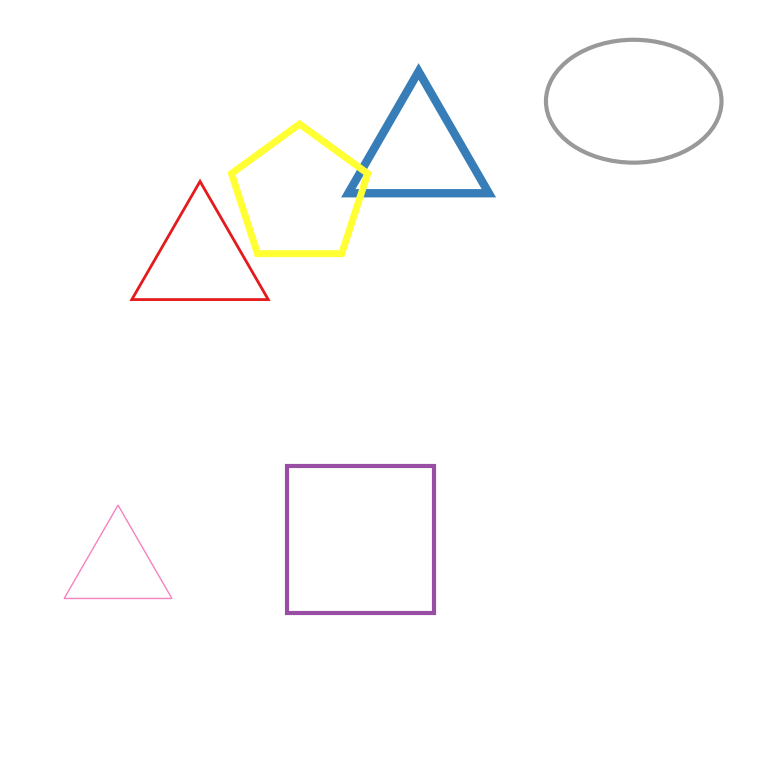[{"shape": "triangle", "thickness": 1, "radius": 0.51, "center": [0.26, 0.662]}, {"shape": "triangle", "thickness": 3, "radius": 0.53, "center": [0.544, 0.802]}, {"shape": "square", "thickness": 1.5, "radius": 0.48, "center": [0.469, 0.299]}, {"shape": "pentagon", "thickness": 2.5, "radius": 0.47, "center": [0.389, 0.746]}, {"shape": "triangle", "thickness": 0.5, "radius": 0.4, "center": [0.153, 0.263]}, {"shape": "oval", "thickness": 1.5, "radius": 0.57, "center": [0.823, 0.869]}]